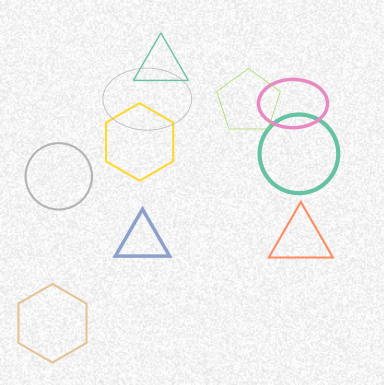[{"shape": "triangle", "thickness": 1, "radius": 0.41, "center": [0.418, 0.832]}, {"shape": "circle", "thickness": 3, "radius": 0.51, "center": [0.776, 0.6]}, {"shape": "triangle", "thickness": 1.5, "radius": 0.48, "center": [0.781, 0.379]}, {"shape": "triangle", "thickness": 2.5, "radius": 0.41, "center": [0.37, 0.375]}, {"shape": "oval", "thickness": 2.5, "radius": 0.45, "center": [0.761, 0.731]}, {"shape": "pentagon", "thickness": 0.5, "radius": 0.43, "center": [0.646, 0.735]}, {"shape": "hexagon", "thickness": 1.5, "radius": 0.5, "center": [0.363, 0.631]}, {"shape": "hexagon", "thickness": 1.5, "radius": 0.51, "center": [0.136, 0.16]}, {"shape": "oval", "thickness": 0.5, "radius": 0.58, "center": [0.382, 0.743]}, {"shape": "circle", "thickness": 1.5, "radius": 0.43, "center": [0.153, 0.542]}]